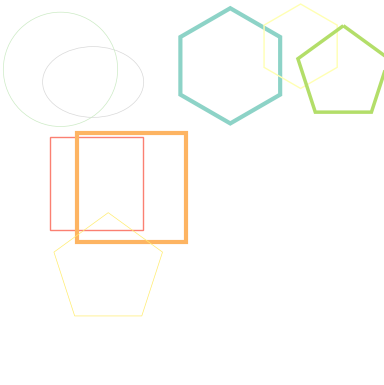[{"shape": "hexagon", "thickness": 3, "radius": 0.75, "center": [0.598, 0.829]}, {"shape": "hexagon", "thickness": 1, "radius": 0.55, "center": [0.781, 0.88]}, {"shape": "square", "thickness": 1, "radius": 0.6, "center": [0.25, 0.524]}, {"shape": "square", "thickness": 3, "radius": 0.71, "center": [0.341, 0.512]}, {"shape": "pentagon", "thickness": 2.5, "radius": 0.62, "center": [0.892, 0.809]}, {"shape": "oval", "thickness": 0.5, "radius": 0.66, "center": [0.242, 0.787]}, {"shape": "circle", "thickness": 0.5, "radius": 0.74, "center": [0.157, 0.82]}, {"shape": "pentagon", "thickness": 0.5, "radius": 0.74, "center": [0.281, 0.299]}]